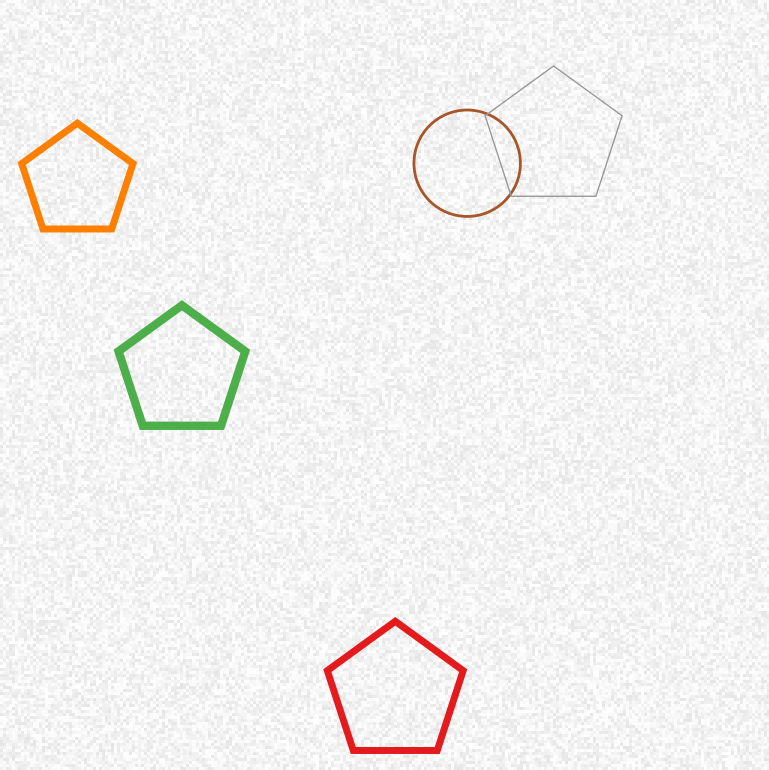[{"shape": "pentagon", "thickness": 2.5, "radius": 0.46, "center": [0.513, 0.1]}, {"shape": "pentagon", "thickness": 3, "radius": 0.43, "center": [0.236, 0.517]}, {"shape": "pentagon", "thickness": 2.5, "radius": 0.38, "center": [0.1, 0.764]}, {"shape": "circle", "thickness": 1, "radius": 0.35, "center": [0.607, 0.788]}, {"shape": "pentagon", "thickness": 0.5, "radius": 0.47, "center": [0.719, 0.821]}]